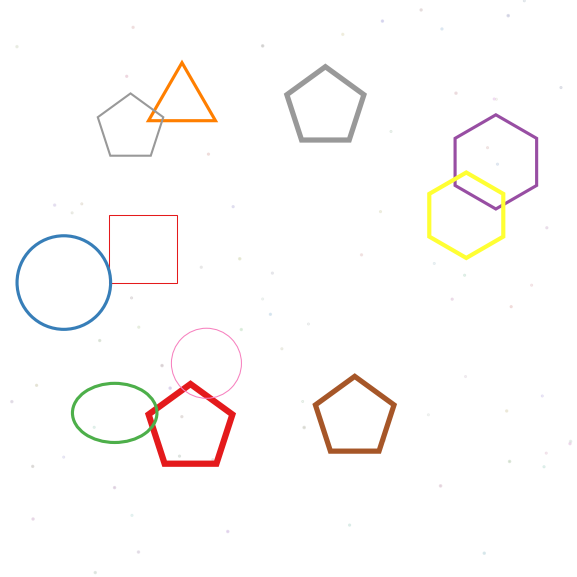[{"shape": "square", "thickness": 0.5, "radius": 0.3, "center": [0.247, 0.568]}, {"shape": "pentagon", "thickness": 3, "radius": 0.38, "center": [0.33, 0.258]}, {"shape": "circle", "thickness": 1.5, "radius": 0.41, "center": [0.111, 0.51]}, {"shape": "oval", "thickness": 1.5, "radius": 0.37, "center": [0.199, 0.284]}, {"shape": "hexagon", "thickness": 1.5, "radius": 0.41, "center": [0.859, 0.719]}, {"shape": "triangle", "thickness": 1.5, "radius": 0.33, "center": [0.315, 0.824]}, {"shape": "hexagon", "thickness": 2, "radius": 0.37, "center": [0.807, 0.626]}, {"shape": "pentagon", "thickness": 2.5, "radius": 0.36, "center": [0.614, 0.276]}, {"shape": "circle", "thickness": 0.5, "radius": 0.3, "center": [0.357, 0.37]}, {"shape": "pentagon", "thickness": 1, "radius": 0.3, "center": [0.226, 0.778]}, {"shape": "pentagon", "thickness": 2.5, "radius": 0.35, "center": [0.563, 0.813]}]